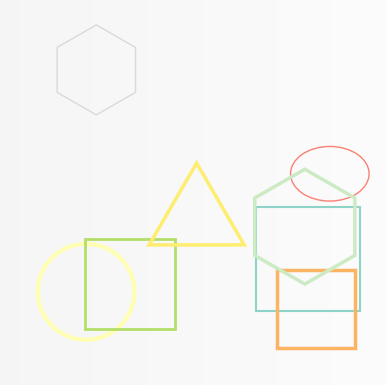[{"shape": "square", "thickness": 1.5, "radius": 0.67, "center": [0.795, 0.327]}, {"shape": "circle", "thickness": 3, "radius": 0.62, "center": [0.222, 0.242]}, {"shape": "oval", "thickness": 1, "radius": 0.51, "center": [0.851, 0.549]}, {"shape": "square", "thickness": 2.5, "radius": 0.5, "center": [0.816, 0.198]}, {"shape": "square", "thickness": 2, "radius": 0.58, "center": [0.336, 0.263]}, {"shape": "hexagon", "thickness": 1, "radius": 0.58, "center": [0.249, 0.818]}, {"shape": "hexagon", "thickness": 2.5, "radius": 0.75, "center": [0.787, 0.411]}, {"shape": "triangle", "thickness": 2.5, "radius": 0.71, "center": [0.507, 0.435]}]